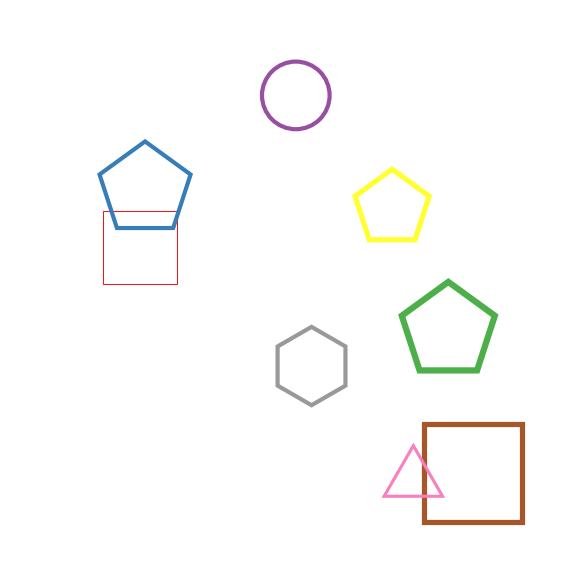[{"shape": "square", "thickness": 0.5, "radius": 0.32, "center": [0.243, 0.57]}, {"shape": "pentagon", "thickness": 2, "radius": 0.41, "center": [0.251, 0.671]}, {"shape": "pentagon", "thickness": 3, "radius": 0.42, "center": [0.776, 0.426]}, {"shape": "circle", "thickness": 2, "radius": 0.29, "center": [0.512, 0.834]}, {"shape": "pentagon", "thickness": 2.5, "radius": 0.34, "center": [0.679, 0.639]}, {"shape": "square", "thickness": 2.5, "radius": 0.42, "center": [0.82, 0.18]}, {"shape": "triangle", "thickness": 1.5, "radius": 0.29, "center": [0.716, 0.169]}, {"shape": "hexagon", "thickness": 2, "radius": 0.34, "center": [0.539, 0.365]}]